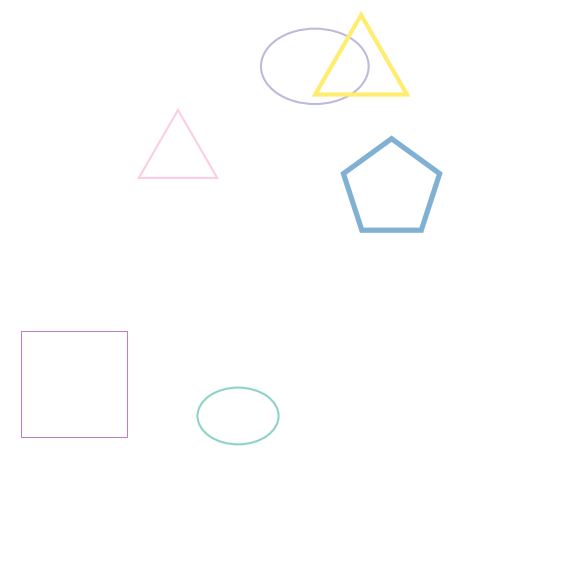[{"shape": "oval", "thickness": 1, "radius": 0.35, "center": [0.412, 0.279]}, {"shape": "oval", "thickness": 1, "radius": 0.47, "center": [0.545, 0.884]}, {"shape": "pentagon", "thickness": 2.5, "radius": 0.44, "center": [0.678, 0.671]}, {"shape": "triangle", "thickness": 1, "radius": 0.39, "center": [0.308, 0.73]}, {"shape": "square", "thickness": 0.5, "radius": 0.46, "center": [0.128, 0.334]}, {"shape": "triangle", "thickness": 2, "radius": 0.46, "center": [0.625, 0.881]}]